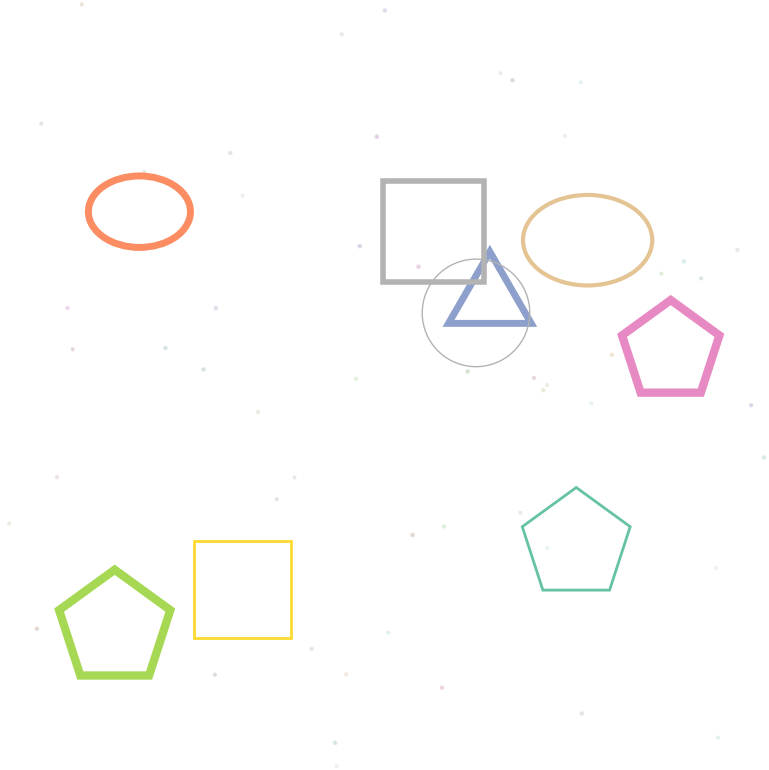[{"shape": "pentagon", "thickness": 1, "radius": 0.37, "center": [0.748, 0.293]}, {"shape": "oval", "thickness": 2.5, "radius": 0.33, "center": [0.181, 0.725]}, {"shape": "triangle", "thickness": 2.5, "radius": 0.31, "center": [0.636, 0.611]}, {"shape": "pentagon", "thickness": 3, "radius": 0.33, "center": [0.871, 0.544]}, {"shape": "pentagon", "thickness": 3, "radius": 0.38, "center": [0.149, 0.184]}, {"shape": "square", "thickness": 1, "radius": 0.31, "center": [0.315, 0.234]}, {"shape": "oval", "thickness": 1.5, "radius": 0.42, "center": [0.763, 0.688]}, {"shape": "square", "thickness": 2, "radius": 0.33, "center": [0.563, 0.699]}, {"shape": "circle", "thickness": 0.5, "radius": 0.35, "center": [0.618, 0.594]}]